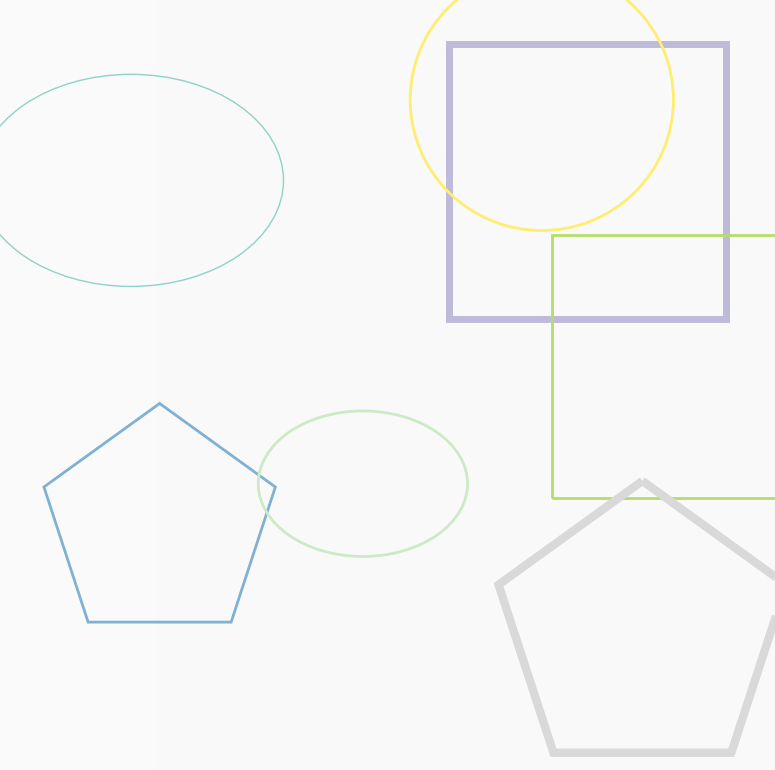[{"shape": "oval", "thickness": 0.5, "radius": 0.98, "center": [0.169, 0.766]}, {"shape": "square", "thickness": 2.5, "radius": 0.89, "center": [0.758, 0.764]}, {"shape": "pentagon", "thickness": 1, "radius": 0.78, "center": [0.206, 0.319]}, {"shape": "square", "thickness": 1, "radius": 0.85, "center": [0.883, 0.524]}, {"shape": "pentagon", "thickness": 3, "radius": 0.98, "center": [0.829, 0.18]}, {"shape": "oval", "thickness": 1, "radius": 0.68, "center": [0.468, 0.372]}, {"shape": "circle", "thickness": 1, "radius": 0.85, "center": [0.699, 0.87]}]